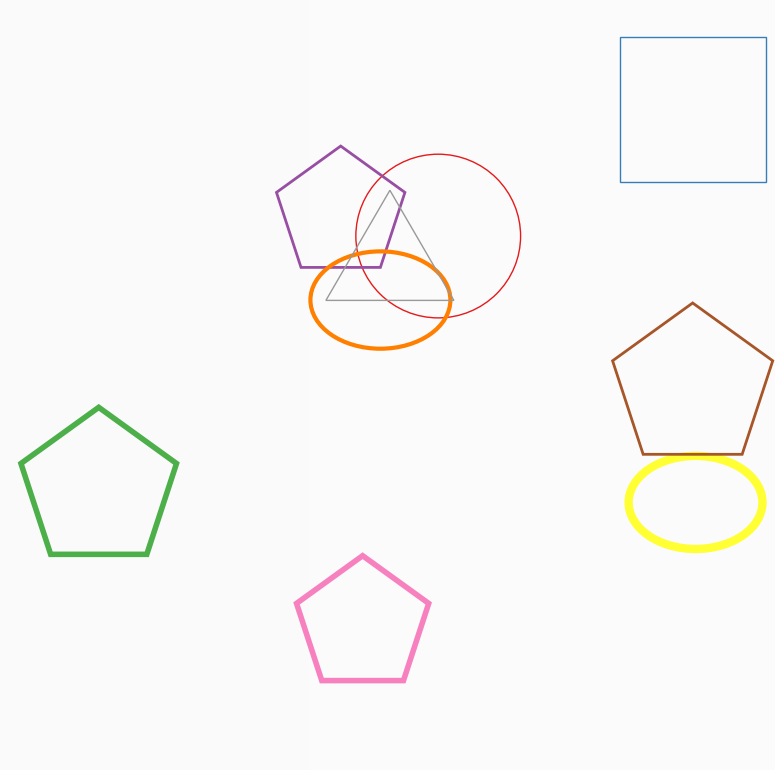[{"shape": "circle", "thickness": 0.5, "radius": 0.53, "center": [0.565, 0.693]}, {"shape": "square", "thickness": 0.5, "radius": 0.47, "center": [0.894, 0.857]}, {"shape": "pentagon", "thickness": 2, "radius": 0.53, "center": [0.127, 0.365]}, {"shape": "pentagon", "thickness": 1, "radius": 0.44, "center": [0.44, 0.723]}, {"shape": "oval", "thickness": 1.5, "radius": 0.45, "center": [0.491, 0.61]}, {"shape": "oval", "thickness": 3, "radius": 0.43, "center": [0.897, 0.347]}, {"shape": "pentagon", "thickness": 1, "radius": 0.54, "center": [0.894, 0.498]}, {"shape": "pentagon", "thickness": 2, "radius": 0.45, "center": [0.468, 0.189]}, {"shape": "triangle", "thickness": 0.5, "radius": 0.48, "center": [0.503, 0.658]}]